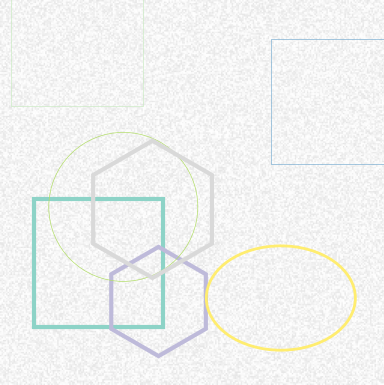[{"shape": "square", "thickness": 3, "radius": 0.83, "center": [0.256, 0.316]}, {"shape": "hexagon", "thickness": 3, "radius": 0.71, "center": [0.412, 0.217]}, {"shape": "square", "thickness": 0.5, "radius": 0.81, "center": [0.867, 0.736]}, {"shape": "circle", "thickness": 0.5, "radius": 0.97, "center": [0.32, 0.463]}, {"shape": "hexagon", "thickness": 3, "radius": 0.89, "center": [0.396, 0.456]}, {"shape": "square", "thickness": 0.5, "radius": 0.86, "center": [0.2, 0.896]}, {"shape": "oval", "thickness": 2, "radius": 0.97, "center": [0.729, 0.226]}]